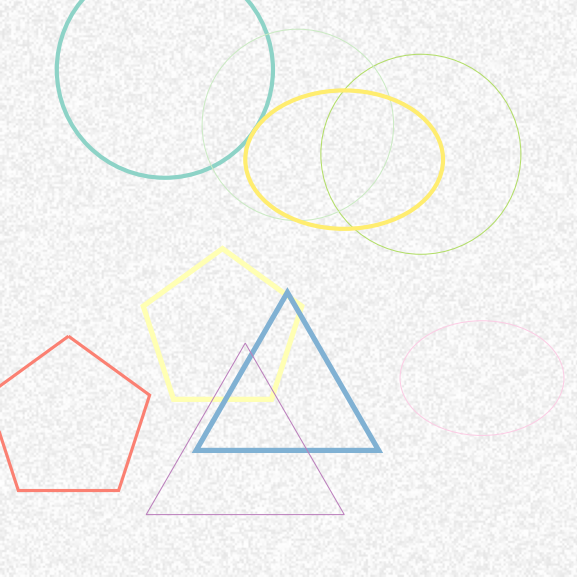[{"shape": "circle", "thickness": 2, "radius": 0.94, "center": [0.286, 0.878]}, {"shape": "pentagon", "thickness": 2.5, "radius": 0.72, "center": [0.385, 0.424]}, {"shape": "pentagon", "thickness": 1.5, "radius": 0.74, "center": [0.119, 0.269]}, {"shape": "triangle", "thickness": 2.5, "radius": 0.91, "center": [0.498, 0.31]}, {"shape": "circle", "thickness": 0.5, "radius": 0.87, "center": [0.729, 0.732]}, {"shape": "oval", "thickness": 0.5, "radius": 0.71, "center": [0.835, 0.344]}, {"shape": "triangle", "thickness": 0.5, "radius": 0.99, "center": [0.425, 0.207]}, {"shape": "circle", "thickness": 0.5, "radius": 0.83, "center": [0.516, 0.783]}, {"shape": "oval", "thickness": 2, "radius": 0.86, "center": [0.596, 0.723]}]